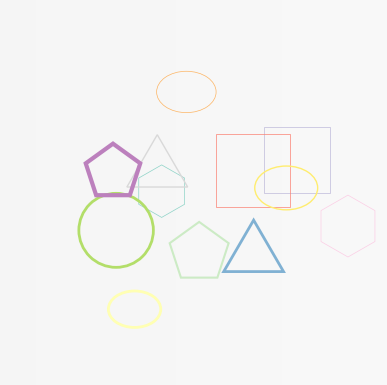[{"shape": "hexagon", "thickness": 0.5, "radius": 0.34, "center": [0.417, 0.503]}, {"shape": "oval", "thickness": 2, "radius": 0.34, "center": [0.347, 0.197]}, {"shape": "square", "thickness": 0.5, "radius": 0.42, "center": [0.767, 0.584]}, {"shape": "square", "thickness": 0.5, "radius": 0.48, "center": [0.652, 0.556]}, {"shape": "triangle", "thickness": 2, "radius": 0.45, "center": [0.655, 0.339]}, {"shape": "oval", "thickness": 0.5, "radius": 0.38, "center": [0.481, 0.761]}, {"shape": "circle", "thickness": 2, "radius": 0.48, "center": [0.3, 0.402]}, {"shape": "hexagon", "thickness": 0.5, "radius": 0.4, "center": [0.898, 0.413]}, {"shape": "triangle", "thickness": 1, "radius": 0.45, "center": [0.406, 0.56]}, {"shape": "pentagon", "thickness": 3, "radius": 0.37, "center": [0.292, 0.553]}, {"shape": "pentagon", "thickness": 1.5, "radius": 0.4, "center": [0.514, 0.344]}, {"shape": "oval", "thickness": 1, "radius": 0.41, "center": [0.739, 0.512]}]